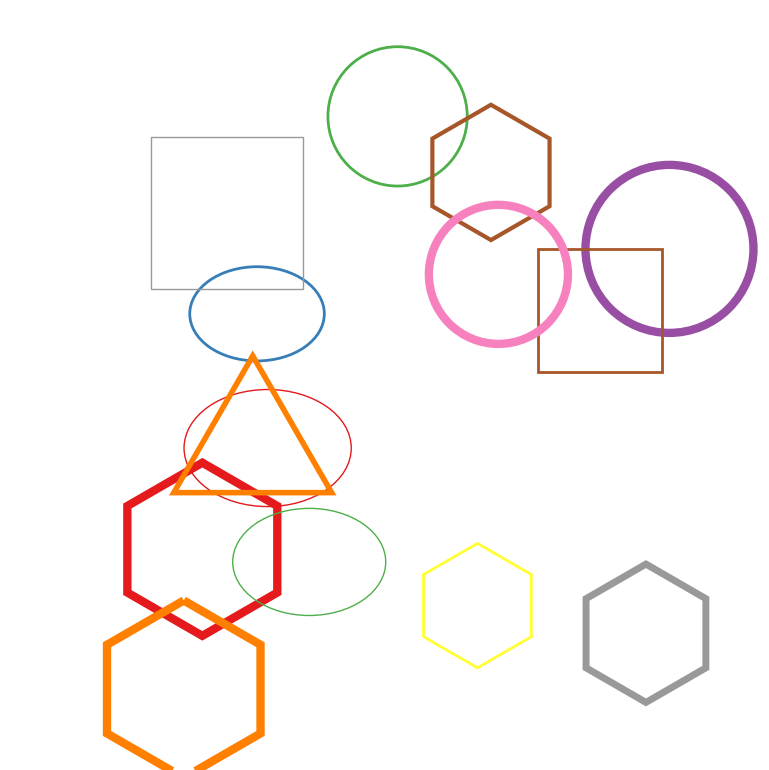[{"shape": "oval", "thickness": 0.5, "radius": 0.54, "center": [0.348, 0.418]}, {"shape": "hexagon", "thickness": 3, "radius": 0.56, "center": [0.263, 0.287]}, {"shape": "oval", "thickness": 1, "radius": 0.44, "center": [0.334, 0.592]}, {"shape": "oval", "thickness": 0.5, "radius": 0.5, "center": [0.402, 0.27]}, {"shape": "circle", "thickness": 1, "radius": 0.45, "center": [0.516, 0.849]}, {"shape": "circle", "thickness": 3, "radius": 0.55, "center": [0.869, 0.677]}, {"shape": "triangle", "thickness": 2, "radius": 0.59, "center": [0.328, 0.419]}, {"shape": "hexagon", "thickness": 3, "radius": 0.58, "center": [0.239, 0.105]}, {"shape": "hexagon", "thickness": 1, "radius": 0.4, "center": [0.62, 0.213]}, {"shape": "square", "thickness": 1, "radius": 0.4, "center": [0.779, 0.597]}, {"shape": "hexagon", "thickness": 1.5, "radius": 0.44, "center": [0.638, 0.776]}, {"shape": "circle", "thickness": 3, "radius": 0.45, "center": [0.647, 0.644]}, {"shape": "hexagon", "thickness": 2.5, "radius": 0.45, "center": [0.839, 0.178]}, {"shape": "square", "thickness": 0.5, "radius": 0.49, "center": [0.294, 0.724]}]